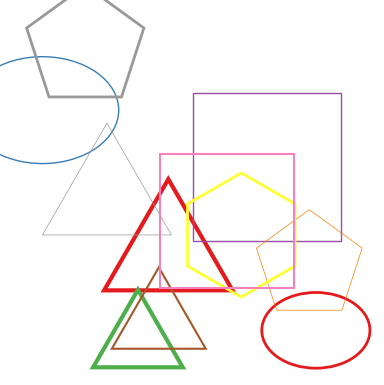[{"shape": "oval", "thickness": 2, "radius": 0.7, "center": [0.82, 0.142]}, {"shape": "triangle", "thickness": 3, "radius": 0.96, "center": [0.437, 0.342]}, {"shape": "oval", "thickness": 1, "radius": 0.99, "center": [0.11, 0.714]}, {"shape": "triangle", "thickness": 3, "radius": 0.67, "center": [0.358, 0.113]}, {"shape": "square", "thickness": 1, "radius": 0.96, "center": [0.694, 0.566]}, {"shape": "pentagon", "thickness": 0.5, "radius": 0.72, "center": [0.803, 0.311]}, {"shape": "hexagon", "thickness": 2, "radius": 0.81, "center": [0.627, 0.39]}, {"shape": "triangle", "thickness": 1.5, "radius": 0.7, "center": [0.412, 0.165]}, {"shape": "square", "thickness": 1.5, "radius": 0.87, "center": [0.589, 0.427]}, {"shape": "pentagon", "thickness": 2, "radius": 0.8, "center": [0.221, 0.878]}, {"shape": "triangle", "thickness": 0.5, "radius": 0.97, "center": [0.278, 0.486]}]